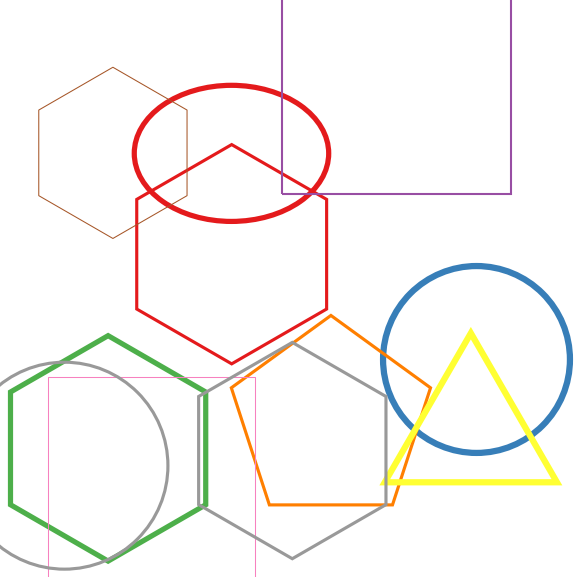[{"shape": "oval", "thickness": 2.5, "radius": 0.84, "center": [0.401, 0.734]}, {"shape": "hexagon", "thickness": 1.5, "radius": 0.95, "center": [0.401, 0.559]}, {"shape": "circle", "thickness": 3, "radius": 0.81, "center": [0.825, 0.377]}, {"shape": "hexagon", "thickness": 2.5, "radius": 0.98, "center": [0.187, 0.223]}, {"shape": "square", "thickness": 1, "radius": 0.99, "center": [0.686, 0.862]}, {"shape": "pentagon", "thickness": 1.5, "radius": 0.91, "center": [0.573, 0.272]}, {"shape": "triangle", "thickness": 3, "radius": 0.86, "center": [0.815, 0.25]}, {"shape": "hexagon", "thickness": 0.5, "radius": 0.74, "center": [0.196, 0.734]}, {"shape": "square", "thickness": 0.5, "radius": 0.9, "center": [0.262, 0.166]}, {"shape": "circle", "thickness": 1.5, "radius": 0.9, "center": [0.112, 0.193]}, {"shape": "hexagon", "thickness": 1.5, "radius": 0.94, "center": [0.506, 0.219]}]